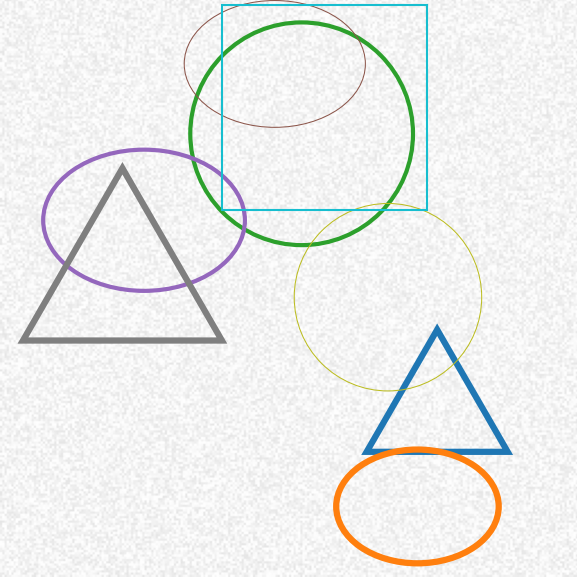[{"shape": "triangle", "thickness": 3, "radius": 0.7, "center": [0.757, 0.287]}, {"shape": "oval", "thickness": 3, "radius": 0.7, "center": [0.723, 0.122]}, {"shape": "circle", "thickness": 2, "radius": 0.96, "center": [0.522, 0.767]}, {"shape": "oval", "thickness": 2, "radius": 0.87, "center": [0.249, 0.618]}, {"shape": "oval", "thickness": 0.5, "radius": 0.78, "center": [0.476, 0.888]}, {"shape": "triangle", "thickness": 3, "radius": 0.99, "center": [0.212, 0.509]}, {"shape": "circle", "thickness": 0.5, "radius": 0.81, "center": [0.672, 0.484]}, {"shape": "square", "thickness": 1, "radius": 0.89, "center": [0.562, 0.813]}]